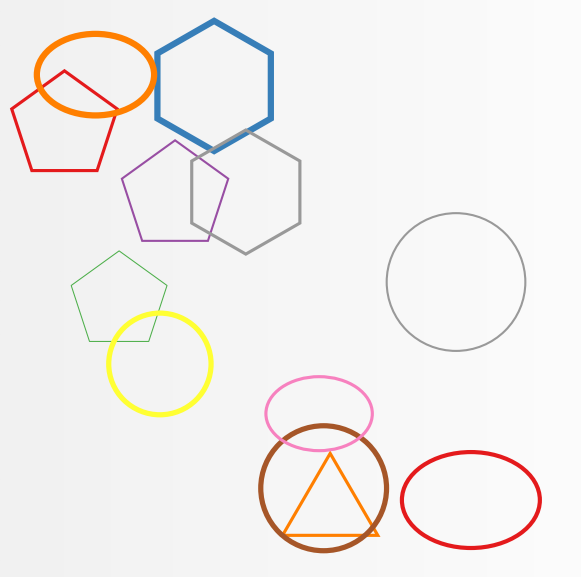[{"shape": "oval", "thickness": 2, "radius": 0.59, "center": [0.81, 0.133]}, {"shape": "pentagon", "thickness": 1.5, "radius": 0.48, "center": [0.111, 0.781]}, {"shape": "hexagon", "thickness": 3, "radius": 0.56, "center": [0.368, 0.85]}, {"shape": "pentagon", "thickness": 0.5, "radius": 0.43, "center": [0.205, 0.478]}, {"shape": "pentagon", "thickness": 1, "radius": 0.48, "center": [0.301, 0.66]}, {"shape": "triangle", "thickness": 1.5, "radius": 0.47, "center": [0.568, 0.119]}, {"shape": "oval", "thickness": 3, "radius": 0.5, "center": [0.164, 0.87]}, {"shape": "circle", "thickness": 2.5, "radius": 0.44, "center": [0.275, 0.369]}, {"shape": "circle", "thickness": 2.5, "radius": 0.54, "center": [0.557, 0.154]}, {"shape": "oval", "thickness": 1.5, "radius": 0.46, "center": [0.549, 0.283]}, {"shape": "circle", "thickness": 1, "radius": 0.6, "center": [0.785, 0.511]}, {"shape": "hexagon", "thickness": 1.5, "radius": 0.54, "center": [0.423, 0.667]}]